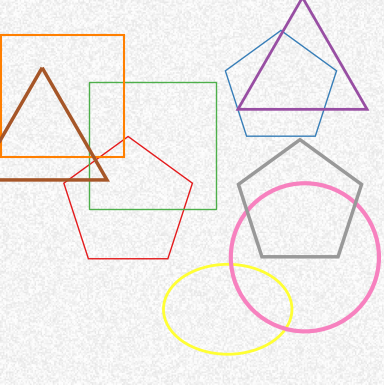[{"shape": "pentagon", "thickness": 1, "radius": 0.88, "center": [0.333, 0.47]}, {"shape": "pentagon", "thickness": 1, "radius": 0.76, "center": [0.73, 0.769]}, {"shape": "square", "thickness": 1, "radius": 0.83, "center": [0.397, 0.621]}, {"shape": "triangle", "thickness": 2, "radius": 0.97, "center": [0.786, 0.813]}, {"shape": "square", "thickness": 1.5, "radius": 0.8, "center": [0.162, 0.751]}, {"shape": "oval", "thickness": 2, "radius": 0.83, "center": [0.591, 0.197]}, {"shape": "triangle", "thickness": 2.5, "radius": 0.97, "center": [0.11, 0.63]}, {"shape": "circle", "thickness": 3, "radius": 0.96, "center": [0.792, 0.332]}, {"shape": "pentagon", "thickness": 2.5, "radius": 0.84, "center": [0.779, 0.469]}]